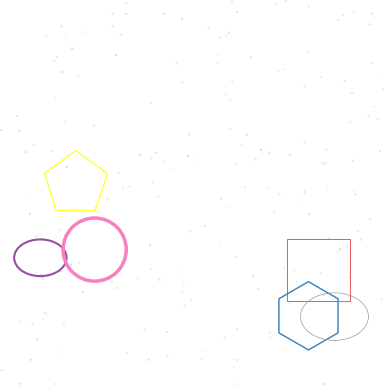[{"shape": "square", "thickness": 0.5, "radius": 0.41, "center": [0.828, 0.298]}, {"shape": "hexagon", "thickness": 1, "radius": 0.44, "center": [0.801, 0.18]}, {"shape": "oval", "thickness": 1.5, "radius": 0.34, "center": [0.105, 0.33]}, {"shape": "pentagon", "thickness": 1, "radius": 0.43, "center": [0.197, 0.523]}, {"shape": "circle", "thickness": 2.5, "radius": 0.41, "center": [0.246, 0.352]}, {"shape": "oval", "thickness": 0.5, "radius": 0.44, "center": [0.869, 0.178]}]